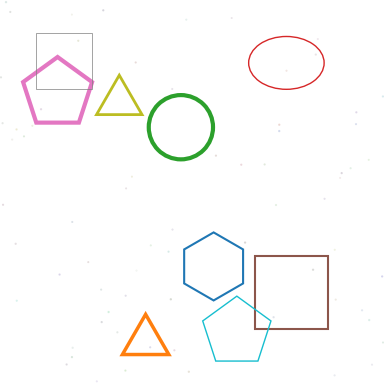[{"shape": "hexagon", "thickness": 1.5, "radius": 0.44, "center": [0.555, 0.308]}, {"shape": "triangle", "thickness": 2.5, "radius": 0.35, "center": [0.378, 0.114]}, {"shape": "circle", "thickness": 3, "radius": 0.42, "center": [0.47, 0.67]}, {"shape": "oval", "thickness": 1, "radius": 0.49, "center": [0.744, 0.837]}, {"shape": "square", "thickness": 1.5, "radius": 0.47, "center": [0.757, 0.24]}, {"shape": "pentagon", "thickness": 3, "radius": 0.47, "center": [0.15, 0.758]}, {"shape": "square", "thickness": 0.5, "radius": 0.37, "center": [0.167, 0.841]}, {"shape": "triangle", "thickness": 2, "radius": 0.34, "center": [0.31, 0.736]}, {"shape": "pentagon", "thickness": 1, "radius": 0.47, "center": [0.615, 0.138]}]